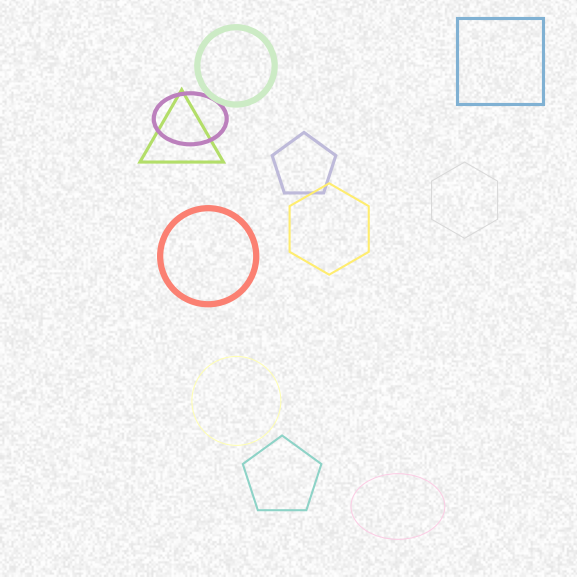[{"shape": "pentagon", "thickness": 1, "radius": 0.36, "center": [0.488, 0.174]}, {"shape": "circle", "thickness": 0.5, "radius": 0.39, "center": [0.409, 0.305]}, {"shape": "pentagon", "thickness": 1.5, "radius": 0.29, "center": [0.526, 0.712]}, {"shape": "circle", "thickness": 3, "radius": 0.42, "center": [0.36, 0.555]}, {"shape": "square", "thickness": 1.5, "radius": 0.37, "center": [0.866, 0.894]}, {"shape": "triangle", "thickness": 1.5, "radius": 0.42, "center": [0.315, 0.76]}, {"shape": "oval", "thickness": 0.5, "radius": 0.41, "center": [0.689, 0.122]}, {"shape": "hexagon", "thickness": 0.5, "radius": 0.33, "center": [0.804, 0.652]}, {"shape": "oval", "thickness": 2, "radius": 0.32, "center": [0.329, 0.793]}, {"shape": "circle", "thickness": 3, "radius": 0.33, "center": [0.409, 0.885]}, {"shape": "hexagon", "thickness": 1, "radius": 0.4, "center": [0.57, 0.603]}]